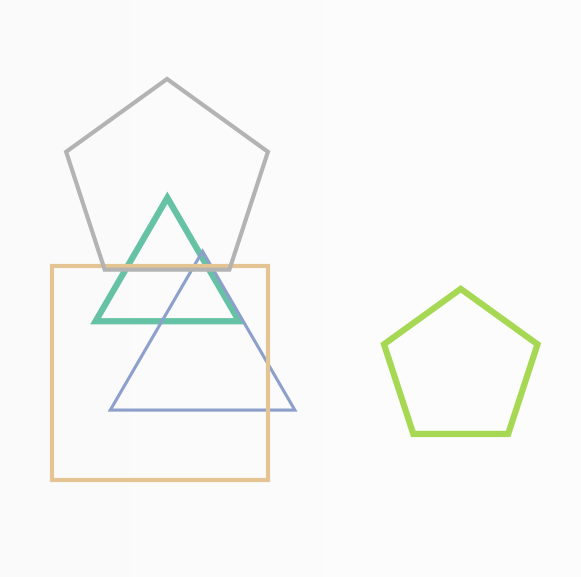[{"shape": "triangle", "thickness": 3, "radius": 0.71, "center": [0.288, 0.514]}, {"shape": "triangle", "thickness": 1.5, "radius": 0.92, "center": [0.348, 0.381]}, {"shape": "pentagon", "thickness": 3, "radius": 0.69, "center": [0.793, 0.36]}, {"shape": "square", "thickness": 2, "radius": 0.93, "center": [0.275, 0.353]}, {"shape": "pentagon", "thickness": 2, "radius": 0.91, "center": [0.287, 0.68]}]